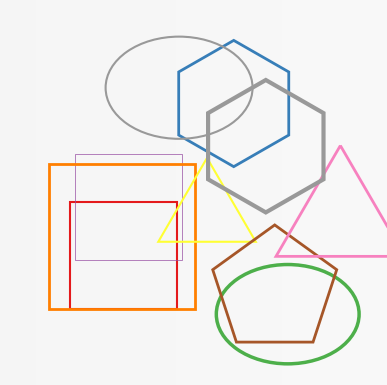[{"shape": "square", "thickness": 1.5, "radius": 0.69, "center": [0.318, 0.337]}, {"shape": "hexagon", "thickness": 2, "radius": 0.82, "center": [0.603, 0.731]}, {"shape": "oval", "thickness": 2.5, "radius": 0.92, "center": [0.742, 0.184]}, {"shape": "square", "thickness": 0.5, "radius": 0.69, "center": [0.331, 0.462]}, {"shape": "square", "thickness": 2, "radius": 0.94, "center": [0.314, 0.386]}, {"shape": "triangle", "thickness": 1.5, "radius": 0.73, "center": [0.534, 0.445]}, {"shape": "pentagon", "thickness": 2, "radius": 0.84, "center": [0.709, 0.247]}, {"shape": "triangle", "thickness": 2, "radius": 0.96, "center": [0.878, 0.43]}, {"shape": "oval", "thickness": 1.5, "radius": 0.95, "center": [0.462, 0.772]}, {"shape": "hexagon", "thickness": 3, "radius": 0.86, "center": [0.686, 0.62]}]